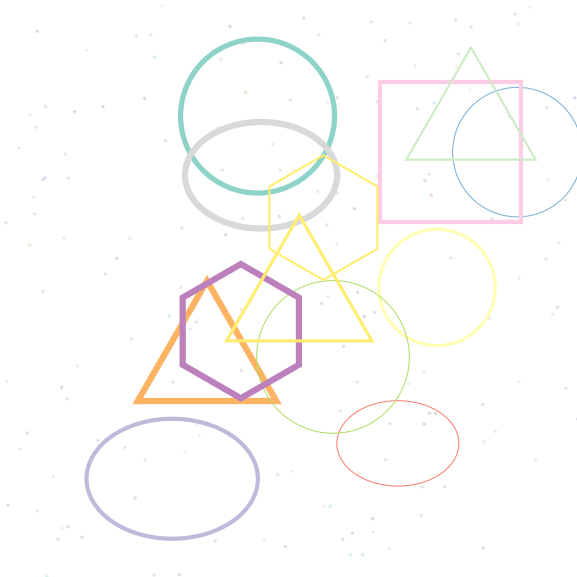[{"shape": "circle", "thickness": 2.5, "radius": 0.67, "center": [0.446, 0.798]}, {"shape": "circle", "thickness": 1.5, "radius": 0.5, "center": [0.757, 0.501]}, {"shape": "oval", "thickness": 2, "radius": 0.74, "center": [0.298, 0.17]}, {"shape": "oval", "thickness": 0.5, "radius": 0.53, "center": [0.689, 0.231]}, {"shape": "circle", "thickness": 0.5, "radius": 0.56, "center": [0.896, 0.736]}, {"shape": "triangle", "thickness": 3, "radius": 0.69, "center": [0.359, 0.374]}, {"shape": "circle", "thickness": 0.5, "radius": 0.66, "center": [0.577, 0.381]}, {"shape": "square", "thickness": 2, "radius": 0.61, "center": [0.78, 0.736]}, {"shape": "oval", "thickness": 3, "radius": 0.66, "center": [0.452, 0.696]}, {"shape": "hexagon", "thickness": 3, "radius": 0.58, "center": [0.417, 0.426]}, {"shape": "triangle", "thickness": 1, "radius": 0.65, "center": [0.816, 0.787]}, {"shape": "hexagon", "thickness": 1, "radius": 0.54, "center": [0.56, 0.622]}, {"shape": "triangle", "thickness": 1.5, "radius": 0.73, "center": [0.518, 0.481]}]